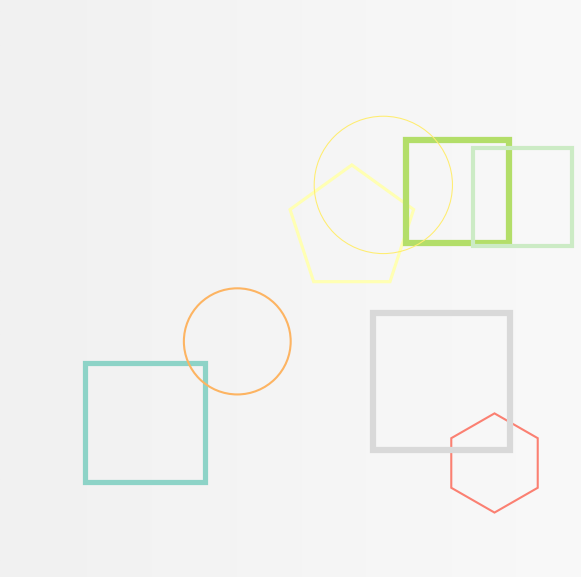[{"shape": "square", "thickness": 2.5, "radius": 0.52, "center": [0.249, 0.267]}, {"shape": "pentagon", "thickness": 1.5, "radius": 0.56, "center": [0.605, 0.602]}, {"shape": "hexagon", "thickness": 1, "radius": 0.43, "center": [0.851, 0.197]}, {"shape": "circle", "thickness": 1, "radius": 0.46, "center": [0.408, 0.408]}, {"shape": "square", "thickness": 3, "radius": 0.44, "center": [0.787, 0.667]}, {"shape": "square", "thickness": 3, "radius": 0.59, "center": [0.759, 0.339]}, {"shape": "square", "thickness": 2, "radius": 0.43, "center": [0.899, 0.658]}, {"shape": "circle", "thickness": 0.5, "radius": 0.59, "center": [0.659, 0.679]}]